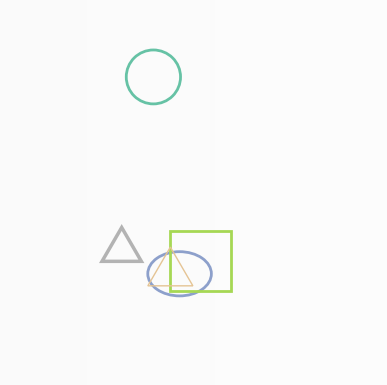[{"shape": "circle", "thickness": 2, "radius": 0.35, "center": [0.396, 0.8]}, {"shape": "oval", "thickness": 2, "radius": 0.41, "center": [0.463, 0.289]}, {"shape": "square", "thickness": 2, "radius": 0.39, "center": [0.518, 0.322]}, {"shape": "triangle", "thickness": 1, "radius": 0.34, "center": [0.44, 0.291]}, {"shape": "triangle", "thickness": 2.5, "radius": 0.29, "center": [0.314, 0.35]}]